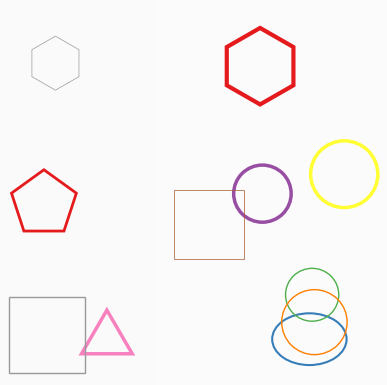[{"shape": "hexagon", "thickness": 3, "radius": 0.5, "center": [0.671, 0.828]}, {"shape": "pentagon", "thickness": 2, "radius": 0.44, "center": [0.113, 0.471]}, {"shape": "oval", "thickness": 1.5, "radius": 0.48, "center": [0.798, 0.119]}, {"shape": "circle", "thickness": 1, "radius": 0.34, "center": [0.806, 0.234]}, {"shape": "circle", "thickness": 2.5, "radius": 0.37, "center": [0.677, 0.497]}, {"shape": "circle", "thickness": 1, "radius": 0.42, "center": [0.811, 0.163]}, {"shape": "circle", "thickness": 2.5, "radius": 0.43, "center": [0.888, 0.548]}, {"shape": "square", "thickness": 0.5, "radius": 0.45, "center": [0.54, 0.416]}, {"shape": "triangle", "thickness": 2.5, "radius": 0.38, "center": [0.276, 0.119]}, {"shape": "square", "thickness": 1, "radius": 0.49, "center": [0.122, 0.13]}, {"shape": "hexagon", "thickness": 0.5, "radius": 0.35, "center": [0.143, 0.836]}]